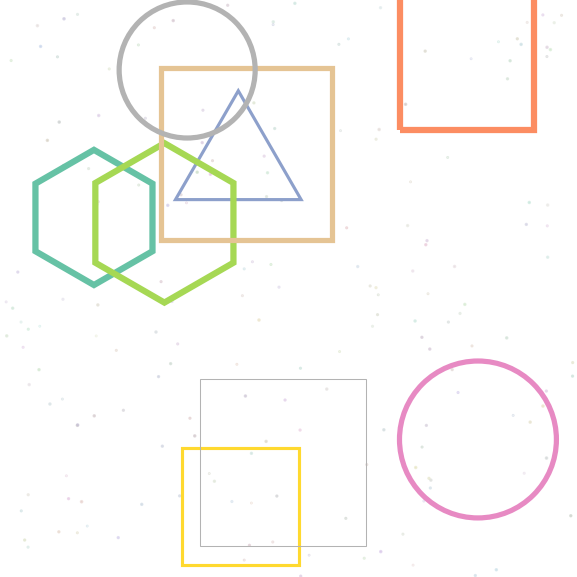[{"shape": "hexagon", "thickness": 3, "radius": 0.59, "center": [0.163, 0.623]}, {"shape": "square", "thickness": 3, "radius": 0.58, "center": [0.808, 0.889]}, {"shape": "triangle", "thickness": 1.5, "radius": 0.63, "center": [0.413, 0.716]}, {"shape": "circle", "thickness": 2.5, "radius": 0.68, "center": [0.828, 0.238]}, {"shape": "hexagon", "thickness": 3, "radius": 0.69, "center": [0.285, 0.613]}, {"shape": "square", "thickness": 1.5, "radius": 0.51, "center": [0.416, 0.122]}, {"shape": "square", "thickness": 2.5, "radius": 0.74, "center": [0.427, 0.732]}, {"shape": "circle", "thickness": 2.5, "radius": 0.59, "center": [0.324, 0.878]}, {"shape": "square", "thickness": 0.5, "radius": 0.72, "center": [0.49, 0.198]}]